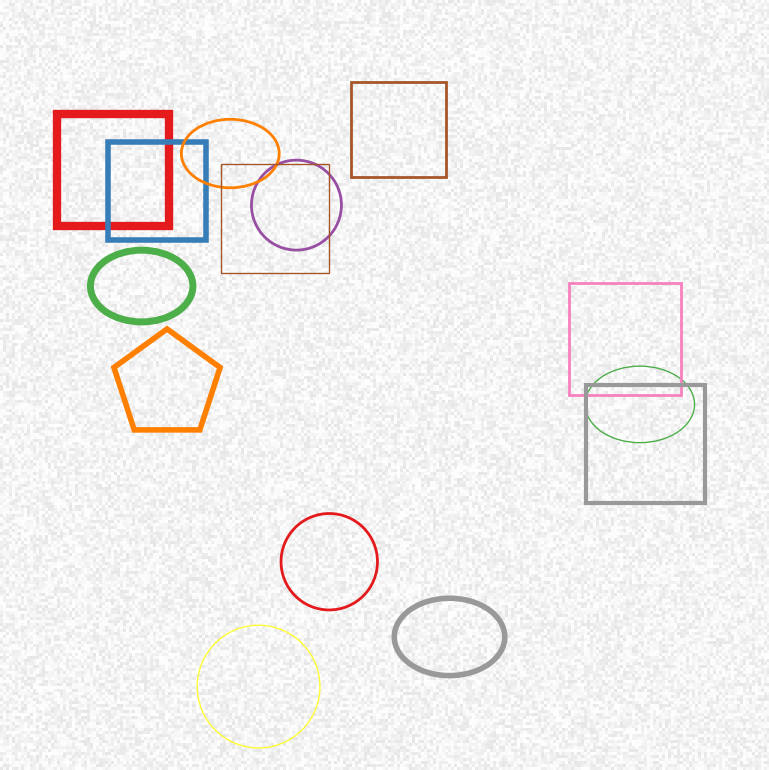[{"shape": "square", "thickness": 3, "radius": 0.36, "center": [0.147, 0.779]}, {"shape": "circle", "thickness": 1, "radius": 0.31, "center": [0.428, 0.27]}, {"shape": "square", "thickness": 2, "radius": 0.32, "center": [0.204, 0.752]}, {"shape": "oval", "thickness": 2.5, "radius": 0.33, "center": [0.184, 0.629]}, {"shape": "oval", "thickness": 0.5, "radius": 0.36, "center": [0.831, 0.475]}, {"shape": "circle", "thickness": 1, "radius": 0.29, "center": [0.385, 0.734]}, {"shape": "pentagon", "thickness": 2, "radius": 0.36, "center": [0.217, 0.5]}, {"shape": "oval", "thickness": 1, "radius": 0.32, "center": [0.299, 0.801]}, {"shape": "circle", "thickness": 0.5, "radius": 0.4, "center": [0.336, 0.108]}, {"shape": "square", "thickness": 0.5, "radius": 0.35, "center": [0.357, 0.716]}, {"shape": "square", "thickness": 1, "radius": 0.31, "center": [0.517, 0.832]}, {"shape": "square", "thickness": 1, "radius": 0.36, "center": [0.812, 0.559]}, {"shape": "square", "thickness": 1.5, "radius": 0.38, "center": [0.838, 0.424]}, {"shape": "oval", "thickness": 2, "radius": 0.36, "center": [0.584, 0.173]}]